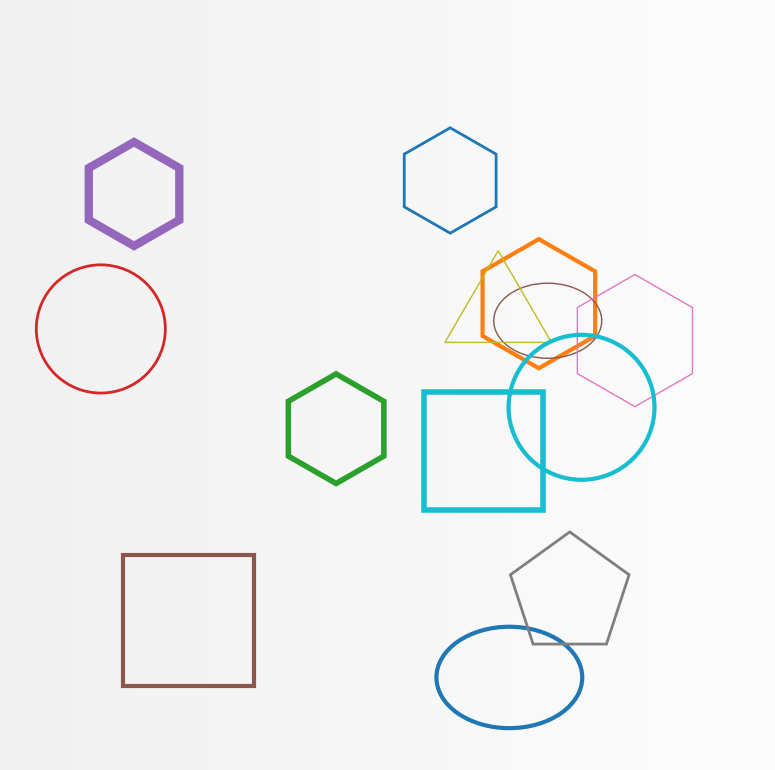[{"shape": "hexagon", "thickness": 1, "radius": 0.34, "center": [0.581, 0.766]}, {"shape": "oval", "thickness": 1.5, "radius": 0.47, "center": [0.657, 0.12]}, {"shape": "hexagon", "thickness": 1.5, "radius": 0.42, "center": [0.695, 0.606]}, {"shape": "hexagon", "thickness": 2, "radius": 0.36, "center": [0.434, 0.443]}, {"shape": "circle", "thickness": 1, "radius": 0.42, "center": [0.13, 0.573]}, {"shape": "hexagon", "thickness": 3, "radius": 0.34, "center": [0.173, 0.748]}, {"shape": "square", "thickness": 1.5, "radius": 0.42, "center": [0.243, 0.194]}, {"shape": "oval", "thickness": 0.5, "radius": 0.35, "center": [0.707, 0.583]}, {"shape": "hexagon", "thickness": 0.5, "radius": 0.43, "center": [0.819, 0.558]}, {"shape": "pentagon", "thickness": 1, "radius": 0.4, "center": [0.735, 0.229]}, {"shape": "triangle", "thickness": 0.5, "radius": 0.4, "center": [0.643, 0.595]}, {"shape": "circle", "thickness": 1.5, "radius": 0.47, "center": [0.75, 0.471]}, {"shape": "square", "thickness": 2, "radius": 0.38, "center": [0.624, 0.414]}]